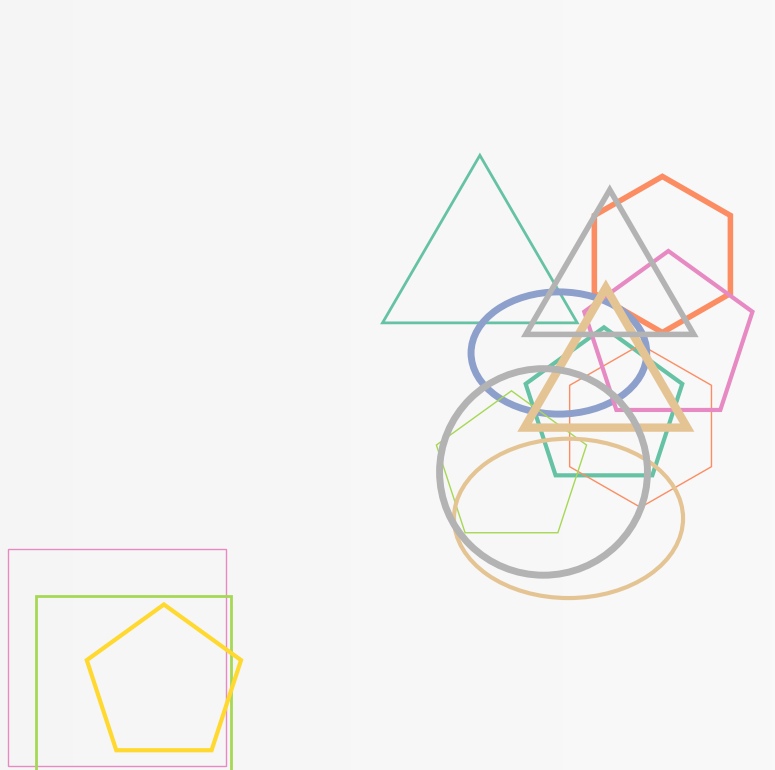[{"shape": "triangle", "thickness": 1, "radius": 0.73, "center": [0.619, 0.653]}, {"shape": "pentagon", "thickness": 1.5, "radius": 0.53, "center": [0.779, 0.469]}, {"shape": "hexagon", "thickness": 2, "radius": 0.51, "center": [0.855, 0.67]}, {"shape": "hexagon", "thickness": 0.5, "radius": 0.53, "center": [0.827, 0.447]}, {"shape": "oval", "thickness": 2.5, "radius": 0.57, "center": [0.721, 0.542]}, {"shape": "square", "thickness": 0.5, "radius": 0.7, "center": [0.151, 0.146]}, {"shape": "pentagon", "thickness": 1.5, "radius": 0.57, "center": [0.862, 0.56]}, {"shape": "pentagon", "thickness": 0.5, "radius": 0.51, "center": [0.66, 0.391]}, {"shape": "square", "thickness": 1, "radius": 0.63, "center": [0.172, 0.1]}, {"shape": "pentagon", "thickness": 1.5, "radius": 0.52, "center": [0.212, 0.11]}, {"shape": "oval", "thickness": 1.5, "radius": 0.74, "center": [0.734, 0.327]}, {"shape": "triangle", "thickness": 3, "radius": 0.61, "center": [0.782, 0.505]}, {"shape": "triangle", "thickness": 2, "radius": 0.63, "center": [0.787, 0.628]}, {"shape": "circle", "thickness": 2.5, "radius": 0.67, "center": [0.701, 0.387]}]